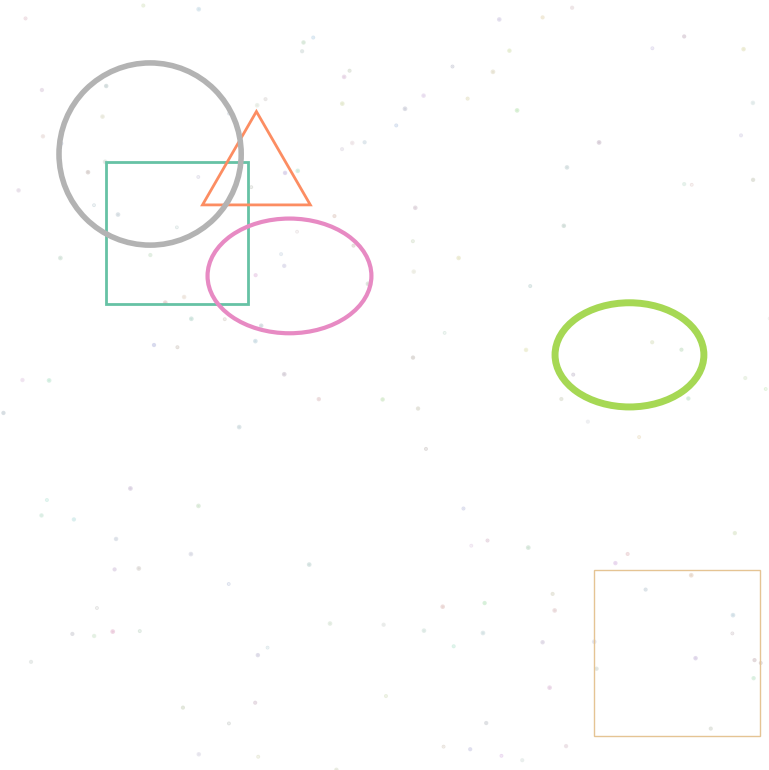[{"shape": "square", "thickness": 1, "radius": 0.46, "center": [0.23, 0.697]}, {"shape": "triangle", "thickness": 1, "radius": 0.4, "center": [0.333, 0.774]}, {"shape": "oval", "thickness": 1.5, "radius": 0.53, "center": [0.376, 0.642]}, {"shape": "oval", "thickness": 2.5, "radius": 0.48, "center": [0.817, 0.539]}, {"shape": "square", "thickness": 0.5, "radius": 0.54, "center": [0.879, 0.152]}, {"shape": "circle", "thickness": 2, "radius": 0.59, "center": [0.195, 0.8]}]